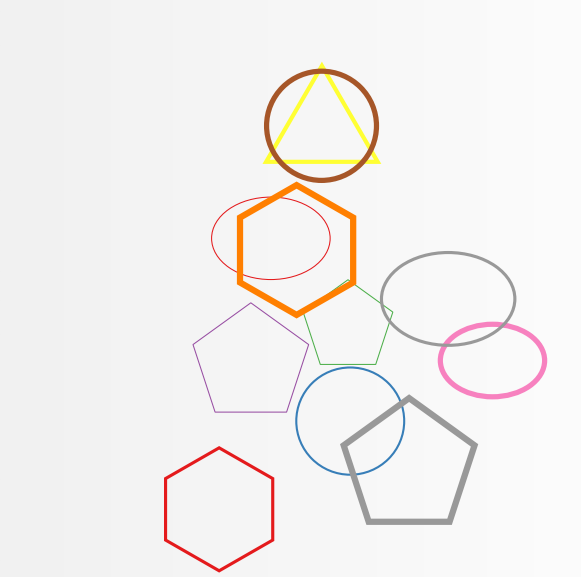[{"shape": "oval", "thickness": 0.5, "radius": 0.51, "center": [0.466, 0.586]}, {"shape": "hexagon", "thickness": 1.5, "radius": 0.53, "center": [0.377, 0.117]}, {"shape": "circle", "thickness": 1, "radius": 0.46, "center": [0.603, 0.27]}, {"shape": "pentagon", "thickness": 0.5, "radius": 0.41, "center": [0.599, 0.434]}, {"shape": "pentagon", "thickness": 0.5, "radius": 0.52, "center": [0.432, 0.37]}, {"shape": "hexagon", "thickness": 3, "radius": 0.56, "center": [0.51, 0.566]}, {"shape": "triangle", "thickness": 2, "radius": 0.55, "center": [0.554, 0.774]}, {"shape": "circle", "thickness": 2.5, "radius": 0.47, "center": [0.553, 0.781]}, {"shape": "oval", "thickness": 2.5, "radius": 0.45, "center": [0.847, 0.375]}, {"shape": "pentagon", "thickness": 3, "radius": 0.59, "center": [0.704, 0.191]}, {"shape": "oval", "thickness": 1.5, "radius": 0.57, "center": [0.771, 0.482]}]